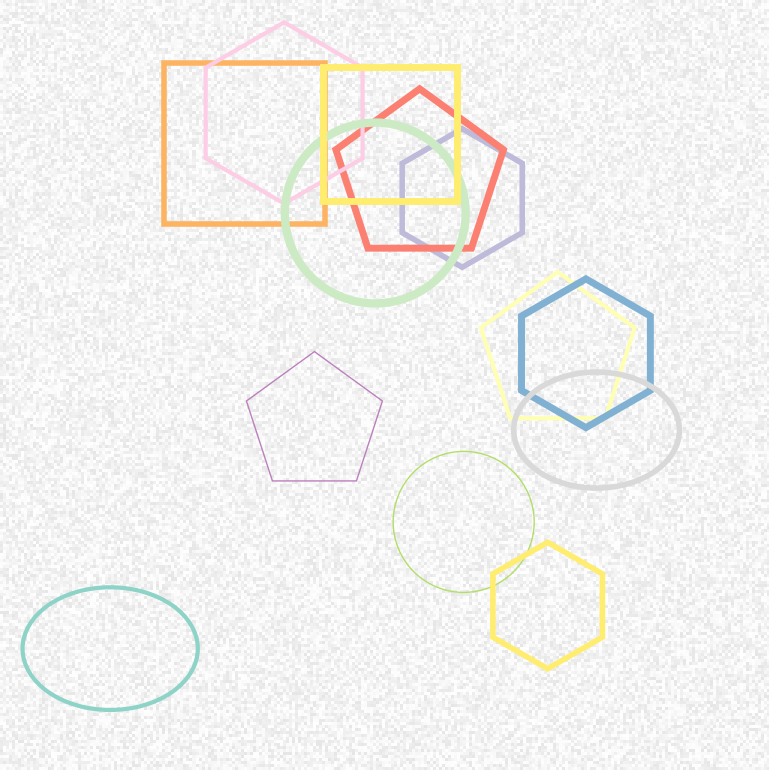[{"shape": "oval", "thickness": 1.5, "radius": 0.57, "center": [0.143, 0.158]}, {"shape": "pentagon", "thickness": 1.5, "radius": 0.53, "center": [0.724, 0.542]}, {"shape": "hexagon", "thickness": 2, "radius": 0.45, "center": [0.6, 0.743]}, {"shape": "pentagon", "thickness": 2.5, "radius": 0.57, "center": [0.545, 0.77]}, {"shape": "hexagon", "thickness": 2.5, "radius": 0.48, "center": [0.761, 0.541]}, {"shape": "square", "thickness": 2, "radius": 0.52, "center": [0.317, 0.814]}, {"shape": "circle", "thickness": 0.5, "radius": 0.46, "center": [0.602, 0.322]}, {"shape": "hexagon", "thickness": 1.5, "radius": 0.59, "center": [0.369, 0.853]}, {"shape": "oval", "thickness": 2, "radius": 0.54, "center": [0.775, 0.441]}, {"shape": "pentagon", "thickness": 0.5, "radius": 0.46, "center": [0.408, 0.451]}, {"shape": "circle", "thickness": 3, "radius": 0.59, "center": [0.487, 0.723]}, {"shape": "hexagon", "thickness": 2, "radius": 0.41, "center": [0.711, 0.214]}, {"shape": "square", "thickness": 2.5, "radius": 0.44, "center": [0.506, 0.826]}]